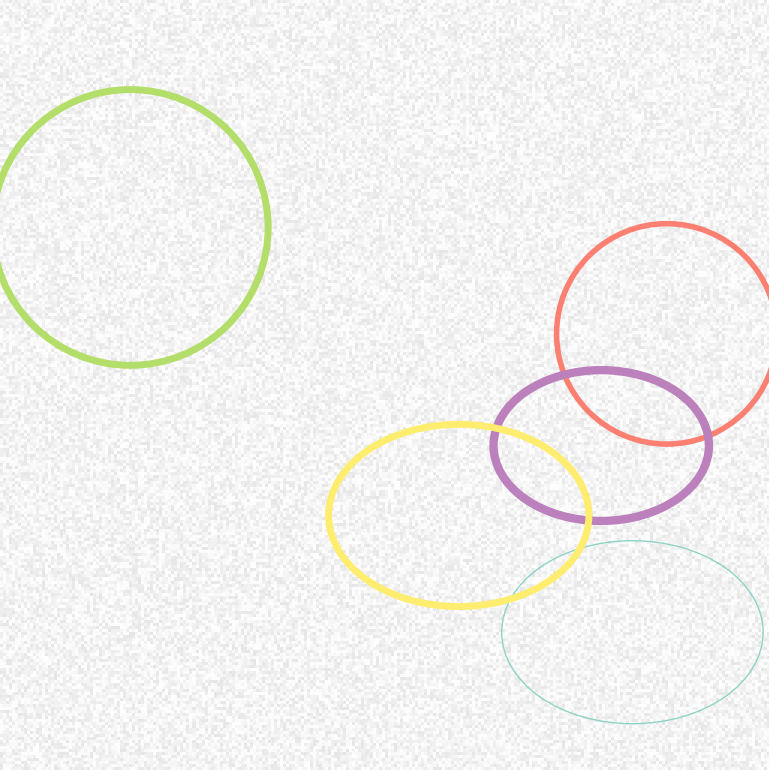[{"shape": "oval", "thickness": 0.5, "radius": 0.85, "center": [0.821, 0.179]}, {"shape": "circle", "thickness": 2, "radius": 0.72, "center": [0.866, 0.566]}, {"shape": "circle", "thickness": 2.5, "radius": 0.9, "center": [0.169, 0.705]}, {"shape": "oval", "thickness": 3, "radius": 0.7, "center": [0.781, 0.421]}, {"shape": "oval", "thickness": 2.5, "radius": 0.85, "center": [0.596, 0.331]}]